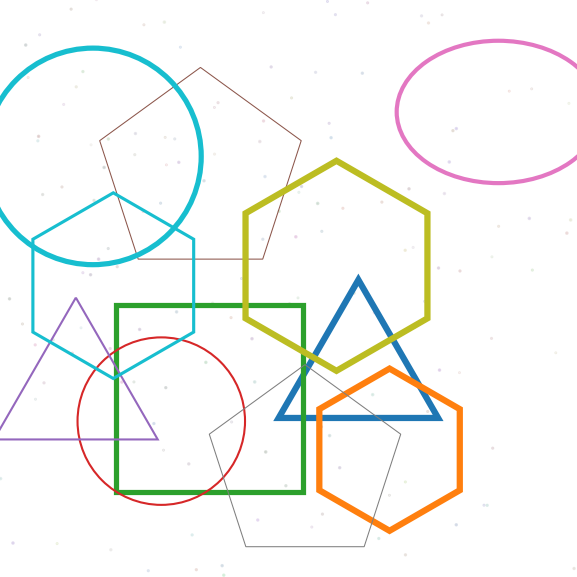[{"shape": "triangle", "thickness": 3, "radius": 0.8, "center": [0.621, 0.355]}, {"shape": "hexagon", "thickness": 3, "radius": 0.7, "center": [0.675, 0.22]}, {"shape": "square", "thickness": 2.5, "radius": 0.81, "center": [0.363, 0.309]}, {"shape": "circle", "thickness": 1, "radius": 0.73, "center": [0.279, 0.27]}, {"shape": "triangle", "thickness": 1, "radius": 0.82, "center": [0.131, 0.32]}, {"shape": "pentagon", "thickness": 0.5, "radius": 0.92, "center": [0.347, 0.699]}, {"shape": "oval", "thickness": 2, "radius": 0.88, "center": [0.863, 0.805]}, {"shape": "pentagon", "thickness": 0.5, "radius": 0.87, "center": [0.528, 0.193]}, {"shape": "hexagon", "thickness": 3, "radius": 0.91, "center": [0.583, 0.539]}, {"shape": "circle", "thickness": 2.5, "radius": 0.94, "center": [0.161, 0.728]}, {"shape": "hexagon", "thickness": 1.5, "radius": 0.8, "center": [0.196, 0.504]}]